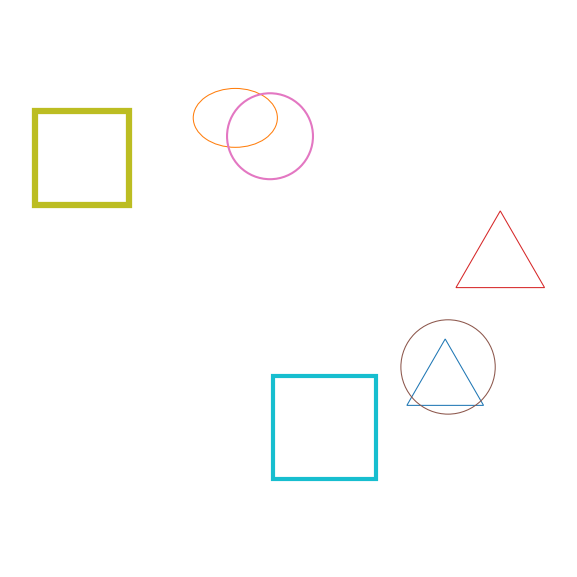[{"shape": "triangle", "thickness": 0.5, "radius": 0.38, "center": [0.771, 0.336]}, {"shape": "oval", "thickness": 0.5, "radius": 0.36, "center": [0.407, 0.795]}, {"shape": "triangle", "thickness": 0.5, "radius": 0.44, "center": [0.866, 0.545]}, {"shape": "circle", "thickness": 0.5, "radius": 0.41, "center": [0.776, 0.364]}, {"shape": "circle", "thickness": 1, "radius": 0.37, "center": [0.468, 0.763]}, {"shape": "square", "thickness": 3, "radius": 0.41, "center": [0.142, 0.726]}, {"shape": "square", "thickness": 2, "radius": 0.45, "center": [0.562, 0.259]}]